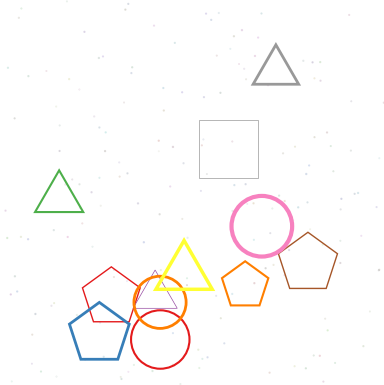[{"shape": "circle", "thickness": 1.5, "radius": 0.38, "center": [0.416, 0.118]}, {"shape": "pentagon", "thickness": 1, "radius": 0.39, "center": [0.289, 0.228]}, {"shape": "pentagon", "thickness": 2, "radius": 0.41, "center": [0.258, 0.133]}, {"shape": "triangle", "thickness": 1.5, "radius": 0.36, "center": [0.154, 0.485]}, {"shape": "triangle", "thickness": 0.5, "radius": 0.33, "center": [0.403, 0.232]}, {"shape": "pentagon", "thickness": 1.5, "radius": 0.32, "center": [0.637, 0.258]}, {"shape": "circle", "thickness": 2, "radius": 0.34, "center": [0.416, 0.215]}, {"shape": "triangle", "thickness": 2.5, "radius": 0.42, "center": [0.478, 0.291]}, {"shape": "pentagon", "thickness": 1, "radius": 0.4, "center": [0.8, 0.316]}, {"shape": "circle", "thickness": 3, "radius": 0.39, "center": [0.68, 0.412]}, {"shape": "triangle", "thickness": 2, "radius": 0.34, "center": [0.717, 0.815]}, {"shape": "square", "thickness": 0.5, "radius": 0.38, "center": [0.593, 0.614]}]